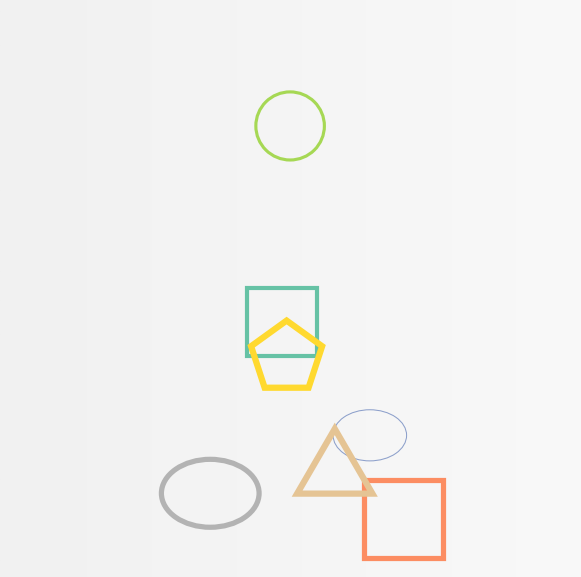[{"shape": "square", "thickness": 2, "radius": 0.3, "center": [0.485, 0.442]}, {"shape": "square", "thickness": 2.5, "radius": 0.34, "center": [0.694, 0.101]}, {"shape": "oval", "thickness": 0.5, "radius": 0.32, "center": [0.636, 0.245]}, {"shape": "circle", "thickness": 1.5, "radius": 0.29, "center": [0.499, 0.781]}, {"shape": "pentagon", "thickness": 3, "radius": 0.32, "center": [0.493, 0.38]}, {"shape": "triangle", "thickness": 3, "radius": 0.37, "center": [0.576, 0.182]}, {"shape": "oval", "thickness": 2.5, "radius": 0.42, "center": [0.362, 0.145]}]